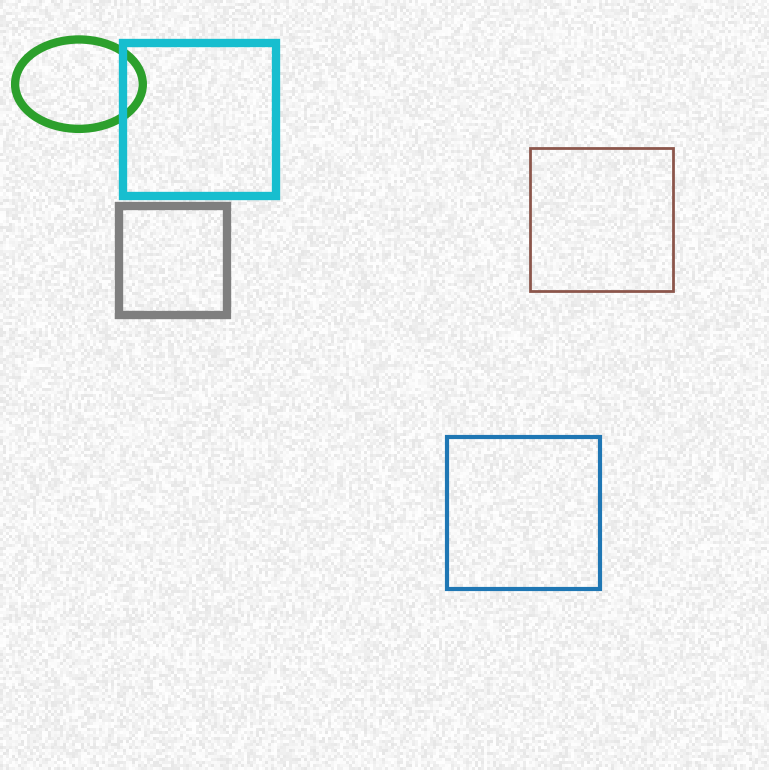[{"shape": "square", "thickness": 1.5, "radius": 0.5, "center": [0.68, 0.334]}, {"shape": "oval", "thickness": 3, "radius": 0.41, "center": [0.103, 0.891]}, {"shape": "square", "thickness": 1, "radius": 0.47, "center": [0.781, 0.715]}, {"shape": "square", "thickness": 3, "radius": 0.35, "center": [0.225, 0.662]}, {"shape": "square", "thickness": 3, "radius": 0.5, "center": [0.259, 0.845]}]